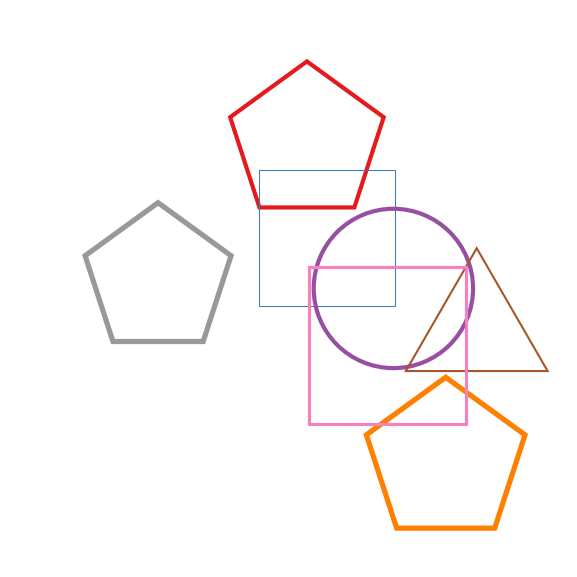[{"shape": "pentagon", "thickness": 2, "radius": 0.7, "center": [0.531, 0.753]}, {"shape": "square", "thickness": 0.5, "radius": 0.59, "center": [0.567, 0.587]}, {"shape": "circle", "thickness": 2, "radius": 0.69, "center": [0.681, 0.5]}, {"shape": "pentagon", "thickness": 2.5, "radius": 0.72, "center": [0.772, 0.201]}, {"shape": "triangle", "thickness": 1, "radius": 0.71, "center": [0.825, 0.428]}, {"shape": "square", "thickness": 1.5, "radius": 0.68, "center": [0.671, 0.401]}, {"shape": "pentagon", "thickness": 2.5, "radius": 0.66, "center": [0.274, 0.515]}]